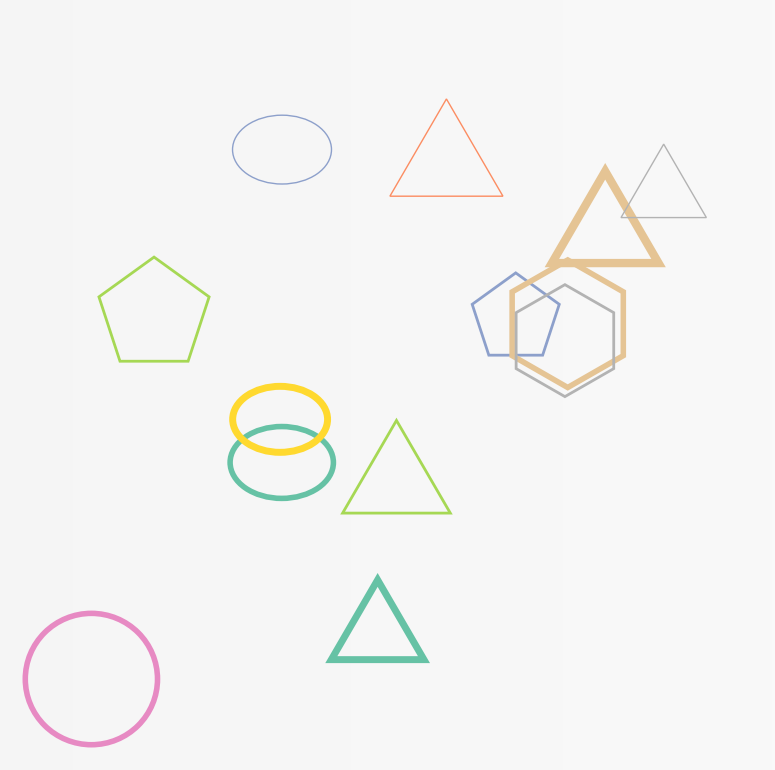[{"shape": "triangle", "thickness": 2.5, "radius": 0.35, "center": [0.487, 0.178]}, {"shape": "oval", "thickness": 2, "radius": 0.33, "center": [0.364, 0.399]}, {"shape": "triangle", "thickness": 0.5, "radius": 0.42, "center": [0.576, 0.787]}, {"shape": "oval", "thickness": 0.5, "radius": 0.32, "center": [0.364, 0.806]}, {"shape": "pentagon", "thickness": 1, "radius": 0.3, "center": [0.665, 0.587]}, {"shape": "circle", "thickness": 2, "radius": 0.43, "center": [0.118, 0.118]}, {"shape": "triangle", "thickness": 1, "radius": 0.4, "center": [0.512, 0.374]}, {"shape": "pentagon", "thickness": 1, "radius": 0.37, "center": [0.199, 0.591]}, {"shape": "oval", "thickness": 2.5, "radius": 0.31, "center": [0.361, 0.455]}, {"shape": "triangle", "thickness": 3, "radius": 0.4, "center": [0.781, 0.698]}, {"shape": "hexagon", "thickness": 2, "radius": 0.41, "center": [0.733, 0.58]}, {"shape": "triangle", "thickness": 0.5, "radius": 0.32, "center": [0.856, 0.749]}, {"shape": "hexagon", "thickness": 1, "radius": 0.36, "center": [0.729, 0.558]}]